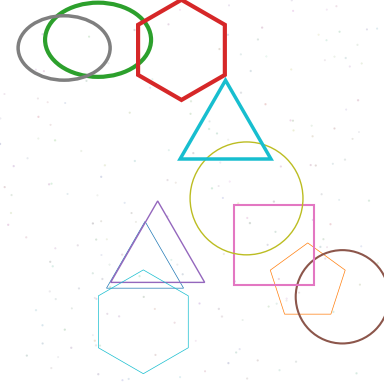[{"shape": "triangle", "thickness": 0.5, "radius": 0.58, "center": [0.377, 0.309]}, {"shape": "pentagon", "thickness": 0.5, "radius": 0.51, "center": [0.799, 0.267]}, {"shape": "oval", "thickness": 3, "radius": 0.69, "center": [0.255, 0.897]}, {"shape": "hexagon", "thickness": 3, "radius": 0.65, "center": [0.471, 0.871]}, {"shape": "triangle", "thickness": 1, "radius": 0.71, "center": [0.41, 0.337]}, {"shape": "circle", "thickness": 1.5, "radius": 0.61, "center": [0.889, 0.229]}, {"shape": "square", "thickness": 1.5, "radius": 0.52, "center": [0.712, 0.363]}, {"shape": "oval", "thickness": 2.5, "radius": 0.6, "center": [0.167, 0.875]}, {"shape": "circle", "thickness": 1, "radius": 0.73, "center": [0.64, 0.485]}, {"shape": "hexagon", "thickness": 0.5, "radius": 0.67, "center": [0.372, 0.164]}, {"shape": "triangle", "thickness": 2.5, "radius": 0.68, "center": [0.586, 0.655]}]